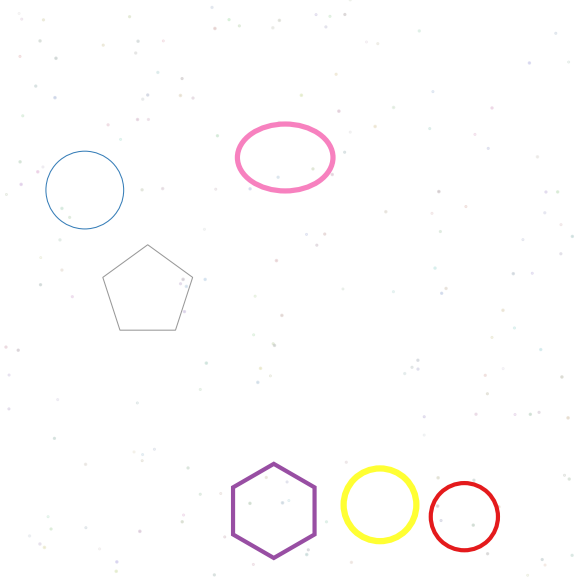[{"shape": "circle", "thickness": 2, "radius": 0.29, "center": [0.804, 0.104]}, {"shape": "circle", "thickness": 0.5, "radius": 0.34, "center": [0.147, 0.67]}, {"shape": "hexagon", "thickness": 2, "radius": 0.41, "center": [0.474, 0.114]}, {"shape": "circle", "thickness": 3, "radius": 0.31, "center": [0.658, 0.125]}, {"shape": "oval", "thickness": 2.5, "radius": 0.41, "center": [0.494, 0.726]}, {"shape": "pentagon", "thickness": 0.5, "radius": 0.41, "center": [0.256, 0.494]}]